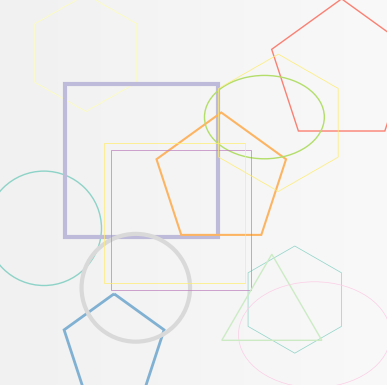[{"shape": "circle", "thickness": 1, "radius": 0.74, "center": [0.113, 0.407]}, {"shape": "hexagon", "thickness": 0.5, "radius": 0.7, "center": [0.761, 0.222]}, {"shape": "hexagon", "thickness": 0.5, "radius": 0.76, "center": [0.221, 0.862]}, {"shape": "square", "thickness": 3, "radius": 0.99, "center": [0.366, 0.582]}, {"shape": "pentagon", "thickness": 1, "radius": 0.95, "center": [0.882, 0.813]}, {"shape": "pentagon", "thickness": 2, "radius": 0.68, "center": [0.294, 0.101]}, {"shape": "pentagon", "thickness": 1.5, "radius": 0.88, "center": [0.571, 0.532]}, {"shape": "oval", "thickness": 1, "radius": 0.77, "center": [0.682, 0.696]}, {"shape": "oval", "thickness": 0.5, "radius": 0.98, "center": [0.812, 0.131]}, {"shape": "circle", "thickness": 3, "radius": 0.7, "center": [0.35, 0.253]}, {"shape": "square", "thickness": 0.5, "radius": 0.91, "center": [0.468, 0.429]}, {"shape": "triangle", "thickness": 1, "radius": 0.75, "center": [0.701, 0.191]}, {"shape": "hexagon", "thickness": 0.5, "radius": 0.89, "center": [0.718, 0.681]}, {"shape": "square", "thickness": 0.5, "radius": 0.91, "center": [0.451, 0.446]}]